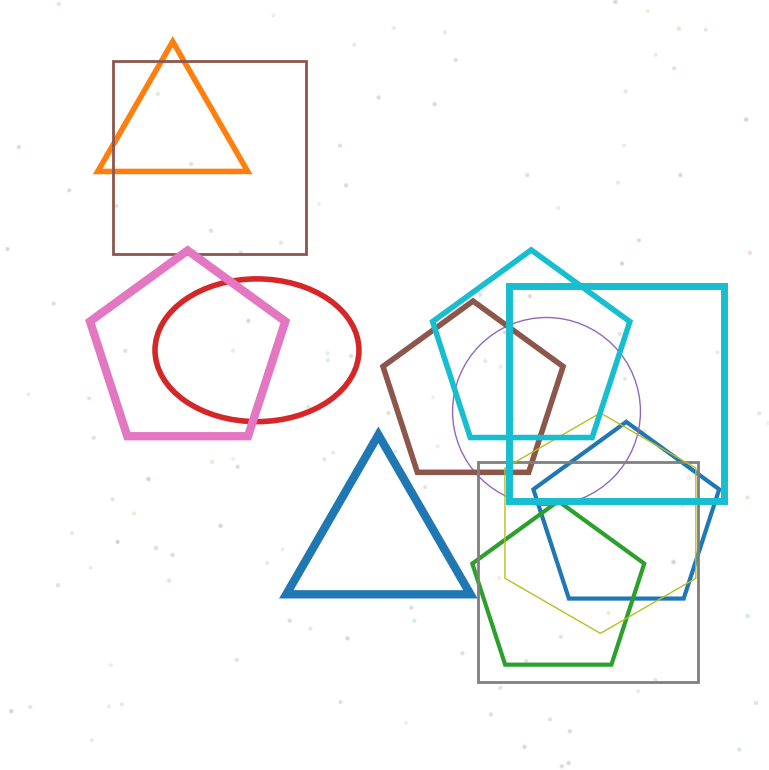[{"shape": "pentagon", "thickness": 1.5, "radius": 0.63, "center": [0.813, 0.325]}, {"shape": "triangle", "thickness": 3, "radius": 0.69, "center": [0.491, 0.297]}, {"shape": "triangle", "thickness": 2, "radius": 0.56, "center": [0.224, 0.834]}, {"shape": "pentagon", "thickness": 1.5, "radius": 0.59, "center": [0.725, 0.232]}, {"shape": "oval", "thickness": 2, "radius": 0.66, "center": [0.334, 0.545]}, {"shape": "circle", "thickness": 0.5, "radius": 0.61, "center": [0.71, 0.466]}, {"shape": "pentagon", "thickness": 2, "radius": 0.61, "center": [0.614, 0.486]}, {"shape": "square", "thickness": 1, "radius": 0.63, "center": [0.272, 0.796]}, {"shape": "pentagon", "thickness": 3, "radius": 0.67, "center": [0.244, 0.541]}, {"shape": "square", "thickness": 1, "radius": 0.71, "center": [0.763, 0.257]}, {"shape": "hexagon", "thickness": 0.5, "radius": 0.72, "center": [0.78, 0.321]}, {"shape": "square", "thickness": 2.5, "radius": 0.7, "center": [0.8, 0.489]}, {"shape": "pentagon", "thickness": 2, "radius": 0.67, "center": [0.69, 0.541]}]